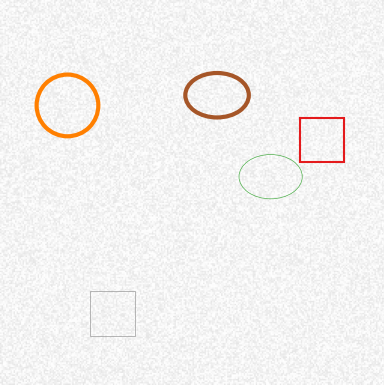[{"shape": "square", "thickness": 1.5, "radius": 0.29, "center": [0.835, 0.637]}, {"shape": "oval", "thickness": 0.5, "radius": 0.41, "center": [0.703, 0.541]}, {"shape": "circle", "thickness": 3, "radius": 0.4, "center": [0.175, 0.726]}, {"shape": "oval", "thickness": 3, "radius": 0.41, "center": [0.564, 0.753]}, {"shape": "square", "thickness": 0.5, "radius": 0.29, "center": [0.293, 0.186]}]